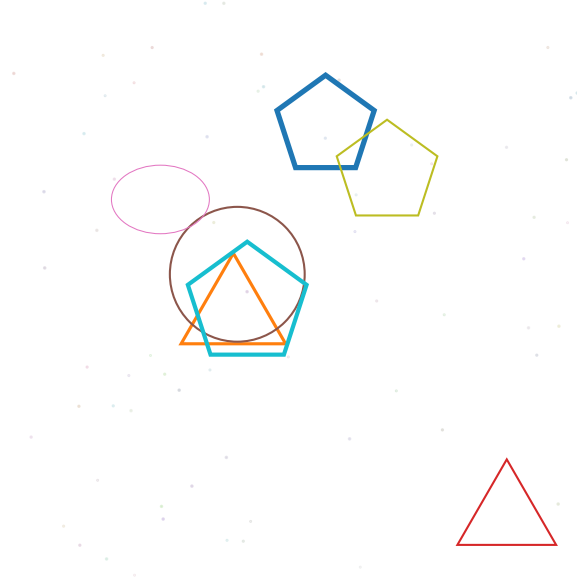[{"shape": "pentagon", "thickness": 2.5, "radius": 0.44, "center": [0.564, 0.78]}, {"shape": "triangle", "thickness": 1.5, "radius": 0.52, "center": [0.404, 0.456]}, {"shape": "triangle", "thickness": 1, "radius": 0.49, "center": [0.878, 0.105]}, {"shape": "circle", "thickness": 1, "radius": 0.58, "center": [0.411, 0.524]}, {"shape": "oval", "thickness": 0.5, "radius": 0.42, "center": [0.278, 0.654]}, {"shape": "pentagon", "thickness": 1, "radius": 0.46, "center": [0.67, 0.7]}, {"shape": "pentagon", "thickness": 2, "radius": 0.54, "center": [0.428, 0.472]}]